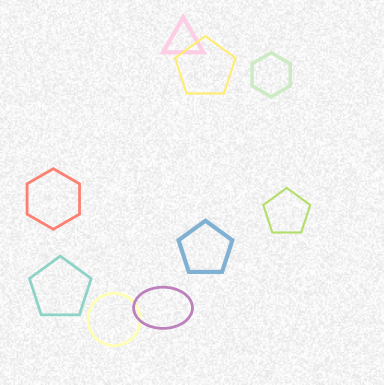[{"shape": "pentagon", "thickness": 2, "radius": 0.42, "center": [0.157, 0.25]}, {"shape": "circle", "thickness": 2, "radius": 0.34, "center": [0.296, 0.17]}, {"shape": "hexagon", "thickness": 2, "radius": 0.39, "center": [0.138, 0.483]}, {"shape": "pentagon", "thickness": 3, "radius": 0.37, "center": [0.534, 0.353]}, {"shape": "pentagon", "thickness": 1.5, "radius": 0.32, "center": [0.745, 0.448]}, {"shape": "triangle", "thickness": 3, "radius": 0.3, "center": [0.476, 0.894]}, {"shape": "oval", "thickness": 2, "radius": 0.38, "center": [0.423, 0.201]}, {"shape": "hexagon", "thickness": 2.5, "radius": 0.29, "center": [0.704, 0.806]}, {"shape": "pentagon", "thickness": 1.5, "radius": 0.41, "center": [0.533, 0.824]}]